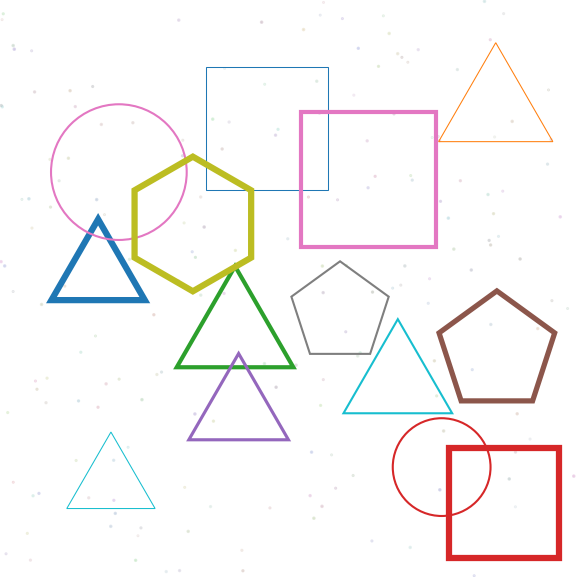[{"shape": "triangle", "thickness": 3, "radius": 0.47, "center": [0.17, 0.526]}, {"shape": "square", "thickness": 0.5, "radius": 0.53, "center": [0.462, 0.777]}, {"shape": "triangle", "thickness": 0.5, "radius": 0.57, "center": [0.858, 0.811]}, {"shape": "triangle", "thickness": 2, "radius": 0.58, "center": [0.407, 0.421]}, {"shape": "square", "thickness": 3, "radius": 0.48, "center": [0.873, 0.128]}, {"shape": "circle", "thickness": 1, "radius": 0.42, "center": [0.765, 0.19]}, {"shape": "triangle", "thickness": 1.5, "radius": 0.5, "center": [0.413, 0.287]}, {"shape": "pentagon", "thickness": 2.5, "radius": 0.53, "center": [0.86, 0.39]}, {"shape": "square", "thickness": 2, "radius": 0.58, "center": [0.637, 0.688]}, {"shape": "circle", "thickness": 1, "radius": 0.59, "center": [0.206, 0.701]}, {"shape": "pentagon", "thickness": 1, "radius": 0.44, "center": [0.589, 0.458]}, {"shape": "hexagon", "thickness": 3, "radius": 0.58, "center": [0.334, 0.611]}, {"shape": "triangle", "thickness": 1, "radius": 0.54, "center": [0.689, 0.338]}, {"shape": "triangle", "thickness": 0.5, "radius": 0.44, "center": [0.192, 0.163]}]